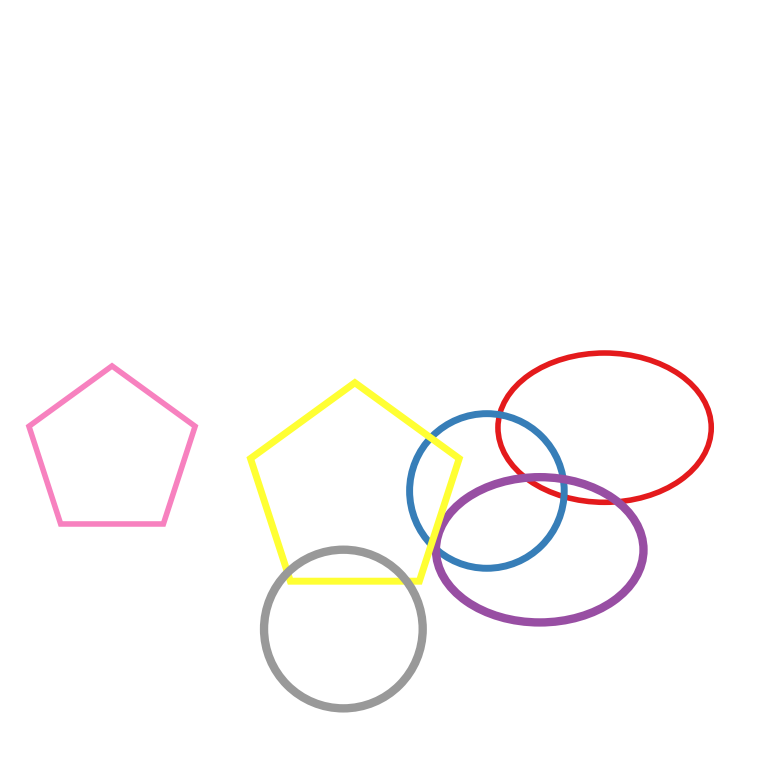[{"shape": "oval", "thickness": 2, "radius": 0.69, "center": [0.785, 0.445]}, {"shape": "circle", "thickness": 2.5, "radius": 0.5, "center": [0.632, 0.362]}, {"shape": "oval", "thickness": 3, "radius": 0.67, "center": [0.701, 0.286]}, {"shape": "pentagon", "thickness": 2.5, "radius": 0.71, "center": [0.461, 0.36]}, {"shape": "pentagon", "thickness": 2, "radius": 0.57, "center": [0.145, 0.411]}, {"shape": "circle", "thickness": 3, "radius": 0.52, "center": [0.446, 0.183]}]